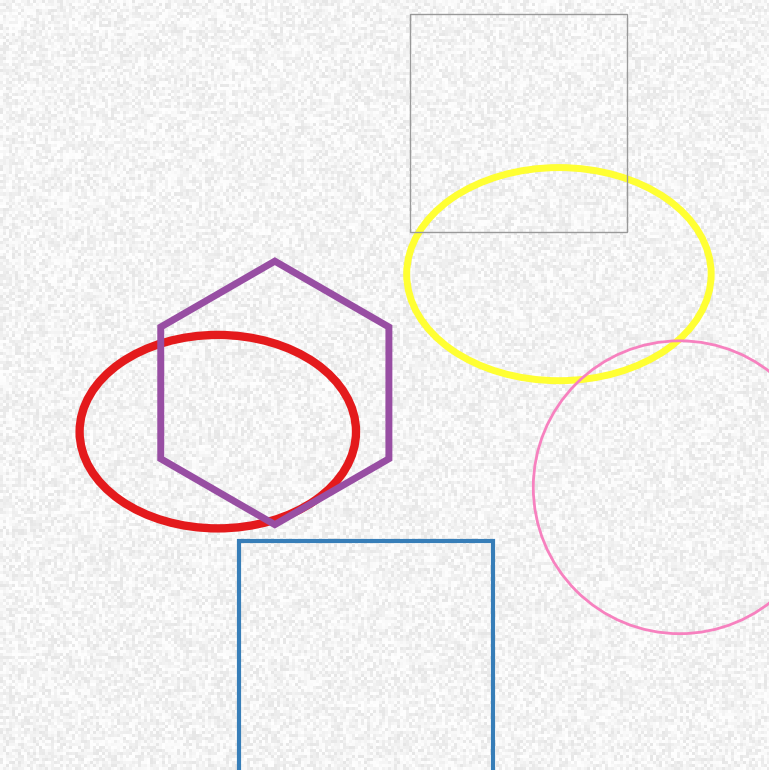[{"shape": "oval", "thickness": 3, "radius": 0.9, "center": [0.283, 0.439]}, {"shape": "square", "thickness": 1.5, "radius": 0.82, "center": [0.475, 0.133]}, {"shape": "hexagon", "thickness": 2.5, "radius": 0.86, "center": [0.357, 0.49]}, {"shape": "oval", "thickness": 2.5, "radius": 0.99, "center": [0.726, 0.644]}, {"shape": "circle", "thickness": 1, "radius": 0.95, "center": [0.883, 0.367]}, {"shape": "square", "thickness": 0.5, "radius": 0.71, "center": [0.673, 0.84]}]